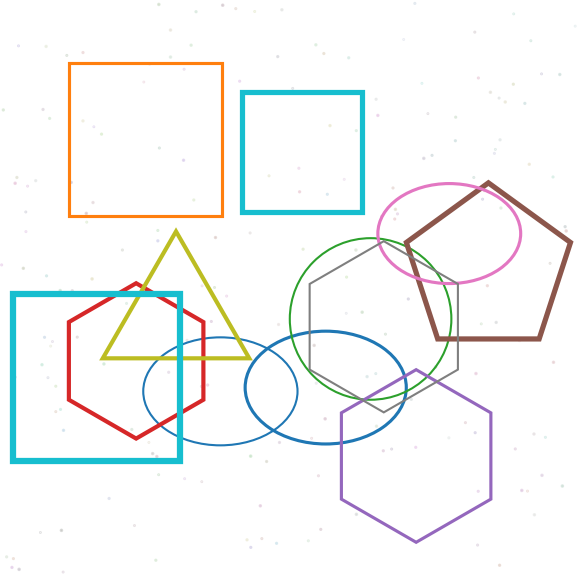[{"shape": "oval", "thickness": 1, "radius": 0.67, "center": [0.382, 0.321]}, {"shape": "oval", "thickness": 1.5, "radius": 0.7, "center": [0.564, 0.328]}, {"shape": "square", "thickness": 1.5, "radius": 0.66, "center": [0.252, 0.758]}, {"shape": "circle", "thickness": 1, "radius": 0.7, "center": [0.642, 0.447]}, {"shape": "hexagon", "thickness": 2, "radius": 0.67, "center": [0.236, 0.374]}, {"shape": "hexagon", "thickness": 1.5, "radius": 0.75, "center": [0.721, 0.21]}, {"shape": "pentagon", "thickness": 2.5, "radius": 0.75, "center": [0.846, 0.533]}, {"shape": "oval", "thickness": 1.5, "radius": 0.62, "center": [0.778, 0.595]}, {"shape": "hexagon", "thickness": 1, "radius": 0.74, "center": [0.665, 0.433]}, {"shape": "triangle", "thickness": 2, "radius": 0.73, "center": [0.305, 0.452]}, {"shape": "square", "thickness": 3, "radius": 0.72, "center": [0.168, 0.346]}, {"shape": "square", "thickness": 2.5, "radius": 0.52, "center": [0.523, 0.736]}]